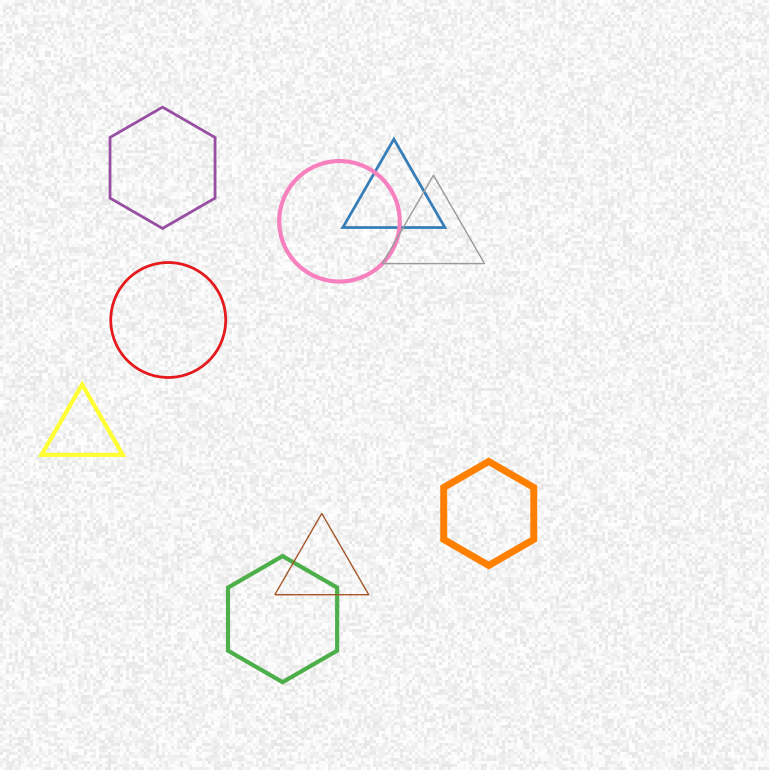[{"shape": "circle", "thickness": 1, "radius": 0.37, "center": [0.218, 0.584]}, {"shape": "triangle", "thickness": 1, "radius": 0.38, "center": [0.512, 0.743]}, {"shape": "hexagon", "thickness": 1.5, "radius": 0.41, "center": [0.367, 0.196]}, {"shape": "hexagon", "thickness": 1, "radius": 0.39, "center": [0.211, 0.782]}, {"shape": "hexagon", "thickness": 2.5, "radius": 0.34, "center": [0.635, 0.333]}, {"shape": "triangle", "thickness": 1.5, "radius": 0.3, "center": [0.107, 0.44]}, {"shape": "triangle", "thickness": 0.5, "radius": 0.35, "center": [0.418, 0.263]}, {"shape": "circle", "thickness": 1.5, "radius": 0.39, "center": [0.441, 0.713]}, {"shape": "triangle", "thickness": 0.5, "radius": 0.38, "center": [0.563, 0.696]}]